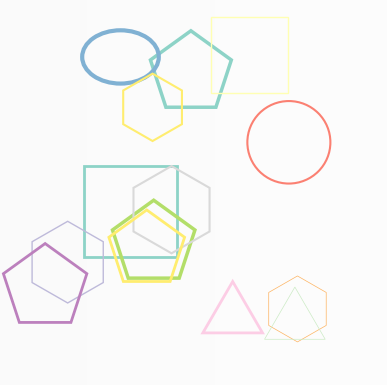[{"shape": "square", "thickness": 2, "radius": 0.6, "center": [0.337, 0.45]}, {"shape": "pentagon", "thickness": 2.5, "radius": 0.55, "center": [0.493, 0.81]}, {"shape": "square", "thickness": 1, "radius": 0.49, "center": [0.644, 0.857]}, {"shape": "hexagon", "thickness": 1, "radius": 0.53, "center": [0.175, 0.319]}, {"shape": "circle", "thickness": 1.5, "radius": 0.54, "center": [0.745, 0.63]}, {"shape": "oval", "thickness": 3, "radius": 0.49, "center": [0.311, 0.852]}, {"shape": "hexagon", "thickness": 0.5, "radius": 0.43, "center": [0.768, 0.198]}, {"shape": "pentagon", "thickness": 2.5, "radius": 0.56, "center": [0.397, 0.368]}, {"shape": "triangle", "thickness": 2, "radius": 0.44, "center": [0.6, 0.18]}, {"shape": "hexagon", "thickness": 1.5, "radius": 0.57, "center": [0.443, 0.455]}, {"shape": "pentagon", "thickness": 2, "radius": 0.57, "center": [0.116, 0.254]}, {"shape": "triangle", "thickness": 0.5, "radius": 0.45, "center": [0.761, 0.164]}, {"shape": "pentagon", "thickness": 2, "radius": 0.51, "center": [0.379, 0.352]}, {"shape": "hexagon", "thickness": 1.5, "radius": 0.44, "center": [0.394, 0.721]}]